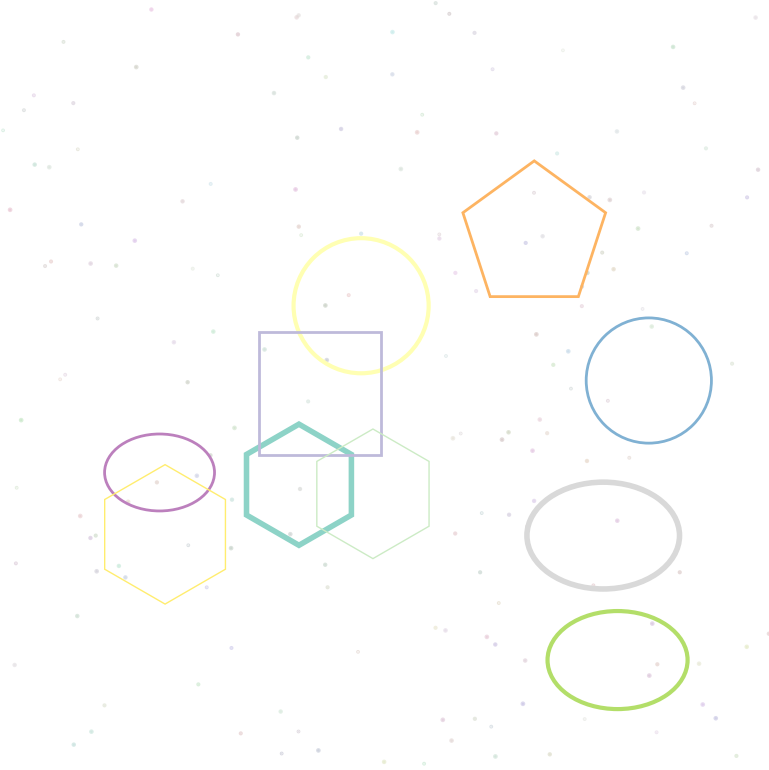[{"shape": "hexagon", "thickness": 2, "radius": 0.39, "center": [0.388, 0.37]}, {"shape": "circle", "thickness": 1.5, "radius": 0.44, "center": [0.469, 0.603]}, {"shape": "square", "thickness": 1, "radius": 0.4, "center": [0.415, 0.489]}, {"shape": "circle", "thickness": 1, "radius": 0.41, "center": [0.843, 0.506]}, {"shape": "pentagon", "thickness": 1, "radius": 0.49, "center": [0.694, 0.694]}, {"shape": "oval", "thickness": 1.5, "radius": 0.45, "center": [0.802, 0.143]}, {"shape": "oval", "thickness": 2, "radius": 0.5, "center": [0.783, 0.304]}, {"shape": "oval", "thickness": 1, "radius": 0.36, "center": [0.207, 0.386]}, {"shape": "hexagon", "thickness": 0.5, "radius": 0.42, "center": [0.484, 0.359]}, {"shape": "hexagon", "thickness": 0.5, "radius": 0.45, "center": [0.214, 0.306]}]